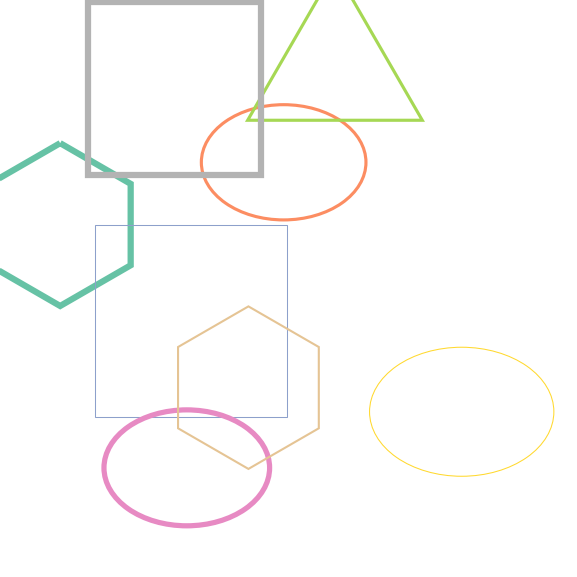[{"shape": "hexagon", "thickness": 3, "radius": 0.7, "center": [0.104, 0.61]}, {"shape": "oval", "thickness": 1.5, "radius": 0.71, "center": [0.491, 0.718]}, {"shape": "square", "thickness": 0.5, "radius": 0.83, "center": [0.331, 0.443]}, {"shape": "oval", "thickness": 2.5, "radius": 0.72, "center": [0.323, 0.189]}, {"shape": "triangle", "thickness": 1.5, "radius": 0.87, "center": [0.58, 0.878]}, {"shape": "oval", "thickness": 0.5, "radius": 0.8, "center": [0.799, 0.286]}, {"shape": "hexagon", "thickness": 1, "radius": 0.7, "center": [0.43, 0.328]}, {"shape": "square", "thickness": 3, "radius": 0.75, "center": [0.302, 0.846]}]